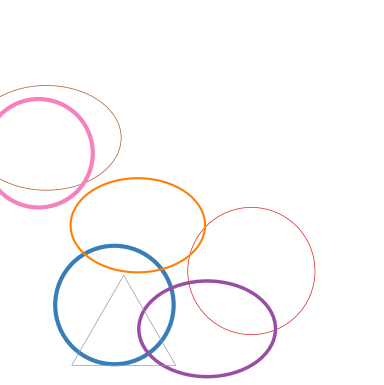[{"shape": "circle", "thickness": 0.5, "radius": 0.83, "center": [0.653, 0.296]}, {"shape": "circle", "thickness": 3, "radius": 0.77, "center": [0.297, 0.208]}, {"shape": "oval", "thickness": 2.5, "radius": 0.89, "center": [0.538, 0.146]}, {"shape": "oval", "thickness": 1.5, "radius": 0.87, "center": [0.358, 0.415]}, {"shape": "oval", "thickness": 0.5, "radius": 0.97, "center": [0.12, 0.642]}, {"shape": "circle", "thickness": 3, "radius": 0.7, "center": [0.1, 0.602]}, {"shape": "triangle", "thickness": 0.5, "radius": 0.78, "center": [0.321, 0.129]}]